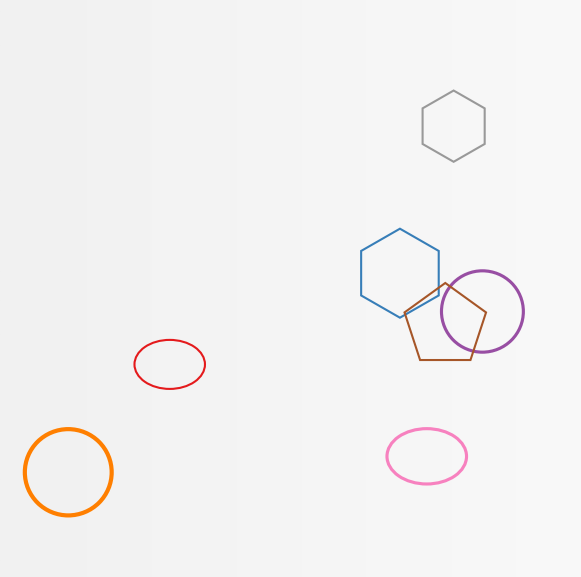[{"shape": "oval", "thickness": 1, "radius": 0.3, "center": [0.292, 0.368]}, {"shape": "hexagon", "thickness": 1, "radius": 0.39, "center": [0.688, 0.526]}, {"shape": "circle", "thickness": 1.5, "radius": 0.35, "center": [0.83, 0.46]}, {"shape": "circle", "thickness": 2, "radius": 0.37, "center": [0.117, 0.181]}, {"shape": "pentagon", "thickness": 1, "radius": 0.37, "center": [0.766, 0.435]}, {"shape": "oval", "thickness": 1.5, "radius": 0.34, "center": [0.734, 0.209]}, {"shape": "hexagon", "thickness": 1, "radius": 0.31, "center": [0.78, 0.781]}]